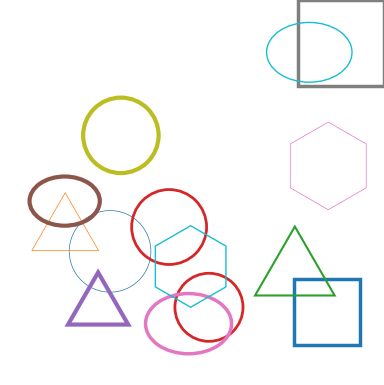[{"shape": "square", "thickness": 2.5, "radius": 0.43, "center": [0.849, 0.189]}, {"shape": "circle", "thickness": 0.5, "radius": 0.53, "center": [0.286, 0.347]}, {"shape": "triangle", "thickness": 0.5, "radius": 0.5, "center": [0.169, 0.399]}, {"shape": "triangle", "thickness": 1.5, "radius": 0.6, "center": [0.766, 0.292]}, {"shape": "circle", "thickness": 2, "radius": 0.49, "center": [0.439, 0.41]}, {"shape": "circle", "thickness": 2, "radius": 0.44, "center": [0.543, 0.202]}, {"shape": "triangle", "thickness": 3, "radius": 0.45, "center": [0.255, 0.202]}, {"shape": "oval", "thickness": 3, "radius": 0.46, "center": [0.168, 0.478]}, {"shape": "oval", "thickness": 2.5, "radius": 0.56, "center": [0.49, 0.159]}, {"shape": "hexagon", "thickness": 0.5, "radius": 0.57, "center": [0.853, 0.569]}, {"shape": "square", "thickness": 2.5, "radius": 0.56, "center": [0.886, 0.888]}, {"shape": "circle", "thickness": 3, "radius": 0.49, "center": [0.314, 0.648]}, {"shape": "oval", "thickness": 1, "radius": 0.55, "center": [0.803, 0.864]}, {"shape": "hexagon", "thickness": 1, "radius": 0.53, "center": [0.495, 0.308]}]